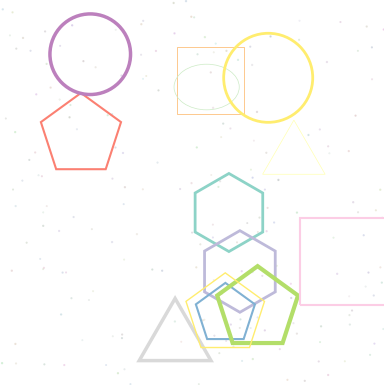[{"shape": "hexagon", "thickness": 2, "radius": 0.51, "center": [0.595, 0.448]}, {"shape": "triangle", "thickness": 0.5, "radius": 0.47, "center": [0.763, 0.594]}, {"shape": "hexagon", "thickness": 2, "radius": 0.53, "center": [0.623, 0.295]}, {"shape": "pentagon", "thickness": 1.5, "radius": 0.55, "center": [0.21, 0.649]}, {"shape": "pentagon", "thickness": 1.5, "radius": 0.4, "center": [0.585, 0.185]}, {"shape": "square", "thickness": 0.5, "radius": 0.43, "center": [0.547, 0.791]}, {"shape": "pentagon", "thickness": 3, "radius": 0.55, "center": [0.669, 0.198]}, {"shape": "square", "thickness": 1.5, "radius": 0.56, "center": [0.892, 0.321]}, {"shape": "triangle", "thickness": 2.5, "radius": 0.54, "center": [0.455, 0.117]}, {"shape": "circle", "thickness": 2.5, "radius": 0.52, "center": [0.234, 0.859]}, {"shape": "oval", "thickness": 0.5, "radius": 0.42, "center": [0.537, 0.774]}, {"shape": "pentagon", "thickness": 1, "radius": 0.54, "center": [0.585, 0.184]}, {"shape": "circle", "thickness": 2, "radius": 0.58, "center": [0.697, 0.798]}]